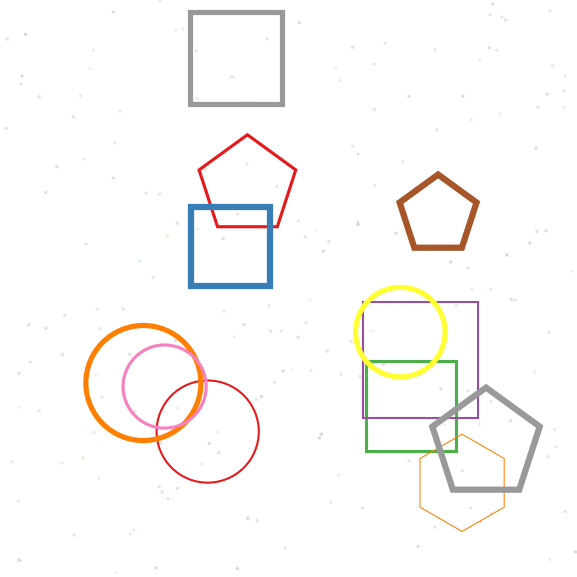[{"shape": "pentagon", "thickness": 1.5, "radius": 0.44, "center": [0.428, 0.678]}, {"shape": "circle", "thickness": 1, "radius": 0.44, "center": [0.36, 0.252]}, {"shape": "square", "thickness": 3, "radius": 0.34, "center": [0.399, 0.572]}, {"shape": "square", "thickness": 1.5, "radius": 0.39, "center": [0.711, 0.296]}, {"shape": "square", "thickness": 1, "radius": 0.5, "center": [0.728, 0.376]}, {"shape": "hexagon", "thickness": 0.5, "radius": 0.42, "center": [0.8, 0.163]}, {"shape": "circle", "thickness": 2.5, "radius": 0.5, "center": [0.248, 0.336]}, {"shape": "circle", "thickness": 2.5, "radius": 0.39, "center": [0.693, 0.424]}, {"shape": "pentagon", "thickness": 3, "radius": 0.35, "center": [0.759, 0.627]}, {"shape": "circle", "thickness": 1.5, "radius": 0.36, "center": [0.285, 0.33]}, {"shape": "pentagon", "thickness": 3, "radius": 0.49, "center": [0.842, 0.23]}, {"shape": "square", "thickness": 2.5, "radius": 0.4, "center": [0.408, 0.898]}]